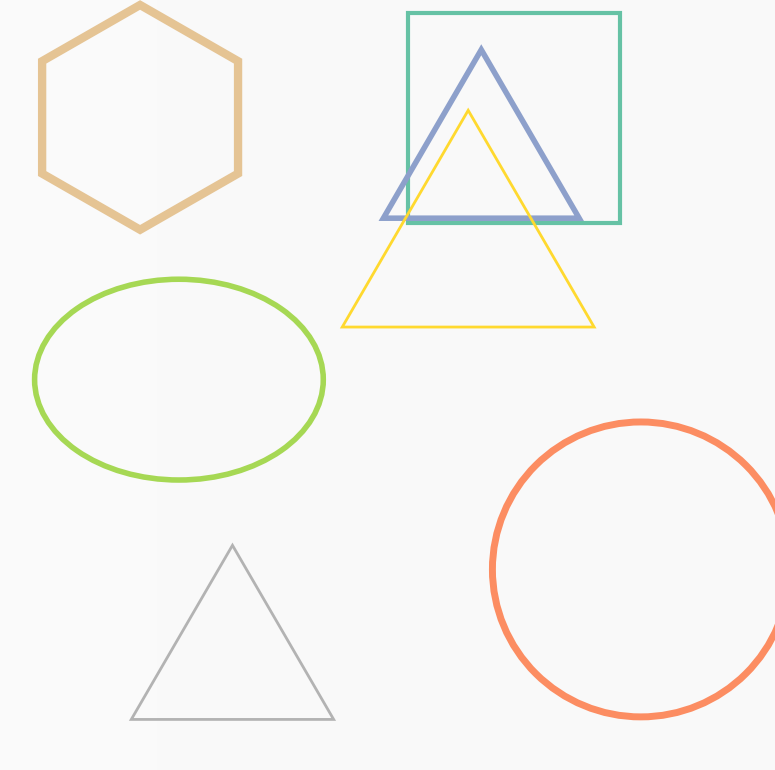[{"shape": "square", "thickness": 1.5, "radius": 0.68, "center": [0.663, 0.847]}, {"shape": "circle", "thickness": 2.5, "radius": 0.96, "center": [0.827, 0.26]}, {"shape": "triangle", "thickness": 2, "radius": 0.73, "center": [0.621, 0.79]}, {"shape": "oval", "thickness": 2, "radius": 0.93, "center": [0.231, 0.507]}, {"shape": "triangle", "thickness": 1, "radius": 0.94, "center": [0.604, 0.669]}, {"shape": "hexagon", "thickness": 3, "radius": 0.73, "center": [0.181, 0.848]}, {"shape": "triangle", "thickness": 1, "radius": 0.75, "center": [0.3, 0.141]}]